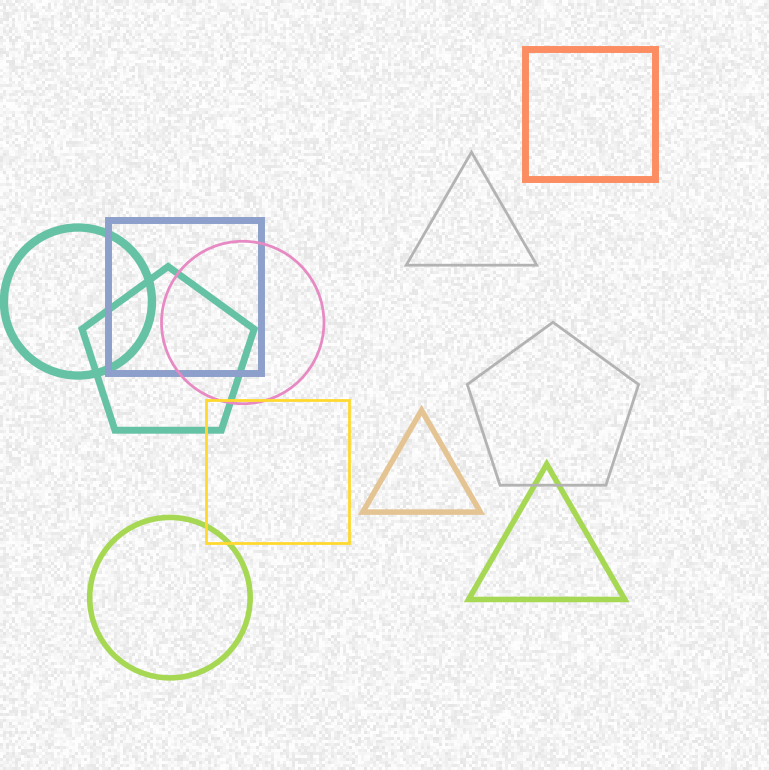[{"shape": "pentagon", "thickness": 2.5, "radius": 0.59, "center": [0.218, 0.536]}, {"shape": "circle", "thickness": 3, "radius": 0.48, "center": [0.101, 0.608]}, {"shape": "square", "thickness": 2.5, "radius": 0.42, "center": [0.767, 0.852]}, {"shape": "square", "thickness": 2.5, "radius": 0.5, "center": [0.24, 0.615]}, {"shape": "circle", "thickness": 1, "radius": 0.53, "center": [0.315, 0.581]}, {"shape": "circle", "thickness": 2, "radius": 0.52, "center": [0.221, 0.224]}, {"shape": "triangle", "thickness": 2, "radius": 0.59, "center": [0.71, 0.28]}, {"shape": "square", "thickness": 1, "radius": 0.46, "center": [0.361, 0.387]}, {"shape": "triangle", "thickness": 2, "radius": 0.44, "center": [0.547, 0.379]}, {"shape": "pentagon", "thickness": 1, "radius": 0.58, "center": [0.718, 0.465]}, {"shape": "triangle", "thickness": 1, "radius": 0.49, "center": [0.612, 0.705]}]